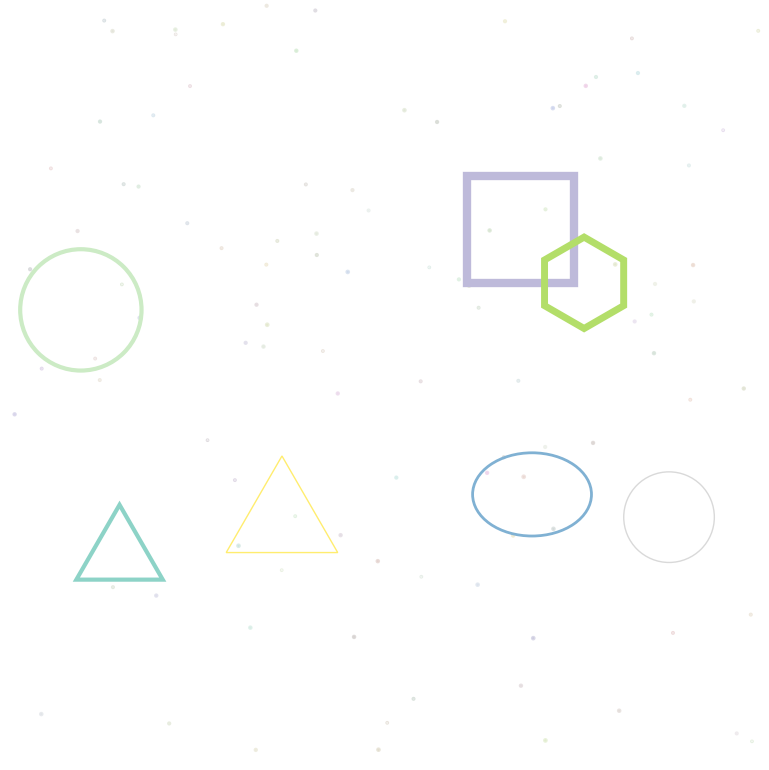[{"shape": "triangle", "thickness": 1.5, "radius": 0.32, "center": [0.155, 0.28]}, {"shape": "square", "thickness": 3, "radius": 0.35, "center": [0.676, 0.702]}, {"shape": "oval", "thickness": 1, "radius": 0.39, "center": [0.691, 0.358]}, {"shape": "hexagon", "thickness": 2.5, "radius": 0.3, "center": [0.759, 0.633]}, {"shape": "circle", "thickness": 0.5, "radius": 0.29, "center": [0.869, 0.328]}, {"shape": "circle", "thickness": 1.5, "radius": 0.39, "center": [0.105, 0.598]}, {"shape": "triangle", "thickness": 0.5, "radius": 0.42, "center": [0.366, 0.324]}]